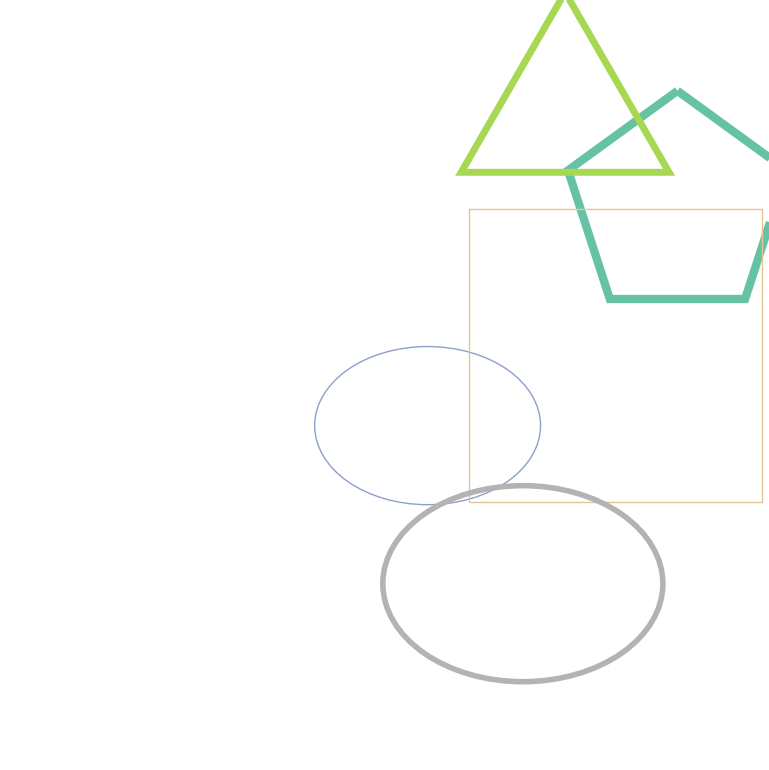[{"shape": "pentagon", "thickness": 3, "radius": 0.75, "center": [0.88, 0.733]}, {"shape": "oval", "thickness": 0.5, "radius": 0.73, "center": [0.555, 0.447]}, {"shape": "triangle", "thickness": 2.5, "radius": 0.78, "center": [0.734, 0.854]}, {"shape": "square", "thickness": 0.5, "radius": 0.95, "center": [0.8, 0.539]}, {"shape": "oval", "thickness": 2, "radius": 0.91, "center": [0.679, 0.242]}]